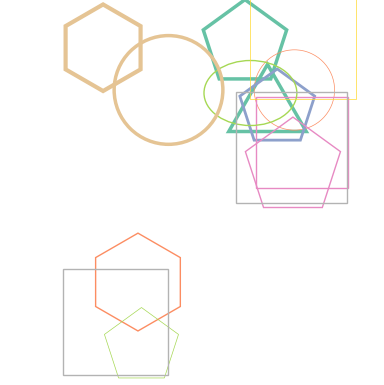[{"shape": "pentagon", "thickness": 2.5, "radius": 0.57, "center": [0.636, 0.887]}, {"shape": "triangle", "thickness": 2.5, "radius": 0.58, "center": [0.695, 0.717]}, {"shape": "hexagon", "thickness": 1, "radius": 0.64, "center": [0.358, 0.267]}, {"shape": "circle", "thickness": 0.5, "radius": 0.52, "center": [0.765, 0.766]}, {"shape": "pentagon", "thickness": 2, "radius": 0.51, "center": [0.72, 0.719]}, {"shape": "pentagon", "thickness": 1, "radius": 0.65, "center": [0.761, 0.566]}, {"shape": "square", "thickness": 1, "radius": 0.6, "center": [0.785, 0.63]}, {"shape": "pentagon", "thickness": 0.5, "radius": 0.51, "center": [0.367, 0.1]}, {"shape": "oval", "thickness": 1, "radius": 0.6, "center": [0.65, 0.758]}, {"shape": "square", "thickness": 0.5, "radius": 0.69, "center": [0.787, 0.88]}, {"shape": "hexagon", "thickness": 3, "radius": 0.56, "center": [0.268, 0.876]}, {"shape": "circle", "thickness": 2.5, "radius": 0.71, "center": [0.438, 0.766]}, {"shape": "square", "thickness": 1, "radius": 0.72, "center": [0.757, 0.618]}, {"shape": "square", "thickness": 1, "radius": 0.69, "center": [0.3, 0.164]}]